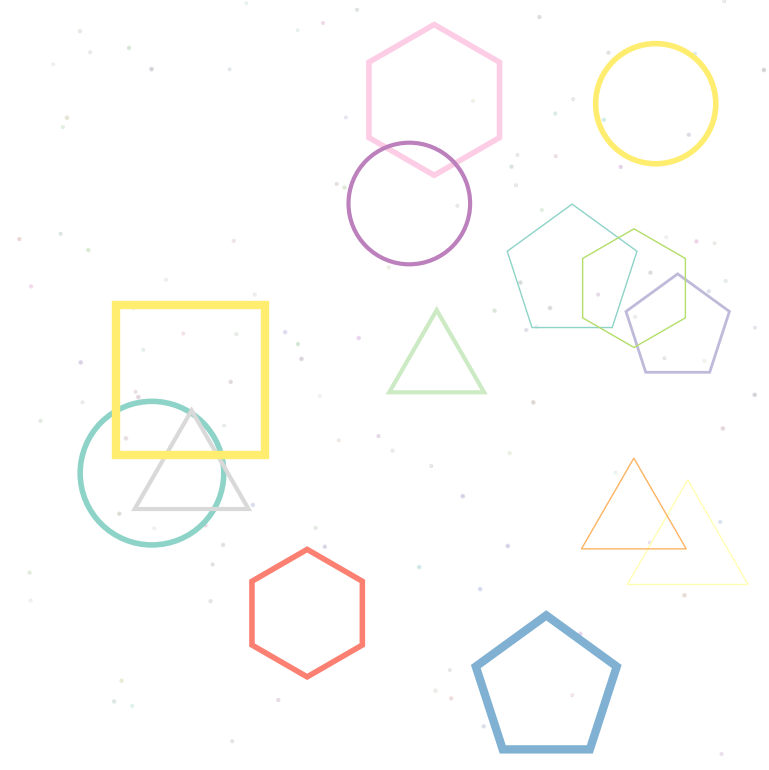[{"shape": "pentagon", "thickness": 0.5, "radius": 0.44, "center": [0.743, 0.646]}, {"shape": "circle", "thickness": 2, "radius": 0.47, "center": [0.197, 0.386]}, {"shape": "triangle", "thickness": 0.5, "radius": 0.45, "center": [0.893, 0.286]}, {"shape": "pentagon", "thickness": 1, "radius": 0.35, "center": [0.88, 0.574]}, {"shape": "hexagon", "thickness": 2, "radius": 0.41, "center": [0.399, 0.204]}, {"shape": "pentagon", "thickness": 3, "radius": 0.48, "center": [0.709, 0.105]}, {"shape": "triangle", "thickness": 0.5, "radius": 0.39, "center": [0.823, 0.326]}, {"shape": "hexagon", "thickness": 0.5, "radius": 0.39, "center": [0.823, 0.626]}, {"shape": "hexagon", "thickness": 2, "radius": 0.49, "center": [0.564, 0.87]}, {"shape": "triangle", "thickness": 1.5, "radius": 0.43, "center": [0.249, 0.382]}, {"shape": "circle", "thickness": 1.5, "radius": 0.39, "center": [0.532, 0.736]}, {"shape": "triangle", "thickness": 1.5, "radius": 0.36, "center": [0.567, 0.526]}, {"shape": "square", "thickness": 3, "radius": 0.48, "center": [0.248, 0.506]}, {"shape": "circle", "thickness": 2, "radius": 0.39, "center": [0.852, 0.865]}]